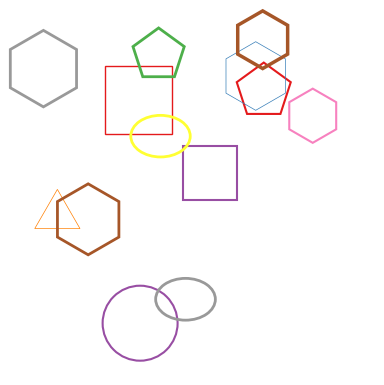[{"shape": "pentagon", "thickness": 1.5, "radius": 0.37, "center": [0.685, 0.764]}, {"shape": "square", "thickness": 1, "radius": 0.44, "center": [0.359, 0.74]}, {"shape": "hexagon", "thickness": 0.5, "radius": 0.45, "center": [0.664, 0.803]}, {"shape": "pentagon", "thickness": 2, "radius": 0.35, "center": [0.412, 0.857]}, {"shape": "circle", "thickness": 1.5, "radius": 0.49, "center": [0.364, 0.161]}, {"shape": "square", "thickness": 1.5, "radius": 0.35, "center": [0.545, 0.551]}, {"shape": "triangle", "thickness": 0.5, "radius": 0.34, "center": [0.149, 0.44]}, {"shape": "oval", "thickness": 2, "radius": 0.39, "center": [0.417, 0.646]}, {"shape": "hexagon", "thickness": 2, "radius": 0.46, "center": [0.229, 0.43]}, {"shape": "hexagon", "thickness": 2.5, "radius": 0.37, "center": [0.682, 0.897]}, {"shape": "hexagon", "thickness": 1.5, "radius": 0.35, "center": [0.812, 0.699]}, {"shape": "oval", "thickness": 2, "radius": 0.39, "center": [0.482, 0.223]}, {"shape": "hexagon", "thickness": 2, "radius": 0.5, "center": [0.113, 0.822]}]